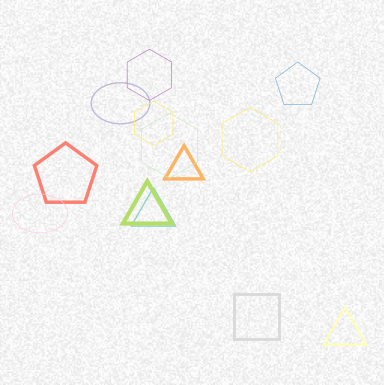[{"shape": "triangle", "thickness": 1, "radius": 0.33, "center": [0.399, 0.446]}, {"shape": "triangle", "thickness": 1.5, "radius": 0.32, "center": [0.896, 0.137]}, {"shape": "oval", "thickness": 1, "radius": 0.38, "center": [0.313, 0.732]}, {"shape": "pentagon", "thickness": 2.5, "radius": 0.43, "center": [0.17, 0.544]}, {"shape": "pentagon", "thickness": 0.5, "radius": 0.31, "center": [0.773, 0.778]}, {"shape": "triangle", "thickness": 2.5, "radius": 0.29, "center": [0.478, 0.564]}, {"shape": "triangle", "thickness": 3, "radius": 0.37, "center": [0.383, 0.456]}, {"shape": "oval", "thickness": 0.5, "radius": 0.36, "center": [0.104, 0.446]}, {"shape": "square", "thickness": 2, "radius": 0.29, "center": [0.667, 0.178]}, {"shape": "hexagon", "thickness": 0.5, "radius": 0.33, "center": [0.388, 0.806]}, {"shape": "hexagon", "thickness": 0.5, "radius": 0.42, "center": [0.44, 0.622]}, {"shape": "hexagon", "thickness": 0.5, "radius": 0.29, "center": [0.399, 0.68]}, {"shape": "hexagon", "thickness": 0.5, "radius": 0.42, "center": [0.649, 0.637]}]